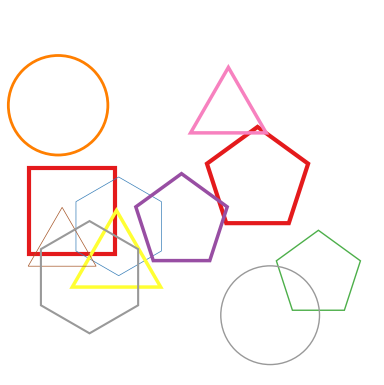[{"shape": "pentagon", "thickness": 3, "radius": 0.69, "center": [0.669, 0.532]}, {"shape": "square", "thickness": 3, "radius": 0.56, "center": [0.187, 0.452]}, {"shape": "hexagon", "thickness": 0.5, "radius": 0.64, "center": [0.308, 0.412]}, {"shape": "pentagon", "thickness": 1, "radius": 0.57, "center": [0.827, 0.287]}, {"shape": "pentagon", "thickness": 2.5, "radius": 0.62, "center": [0.471, 0.424]}, {"shape": "circle", "thickness": 2, "radius": 0.65, "center": [0.151, 0.727]}, {"shape": "triangle", "thickness": 2.5, "radius": 0.66, "center": [0.303, 0.321]}, {"shape": "triangle", "thickness": 0.5, "radius": 0.51, "center": [0.161, 0.36]}, {"shape": "triangle", "thickness": 2.5, "radius": 0.57, "center": [0.593, 0.712]}, {"shape": "circle", "thickness": 1, "radius": 0.64, "center": [0.702, 0.181]}, {"shape": "hexagon", "thickness": 1.5, "radius": 0.73, "center": [0.233, 0.28]}]